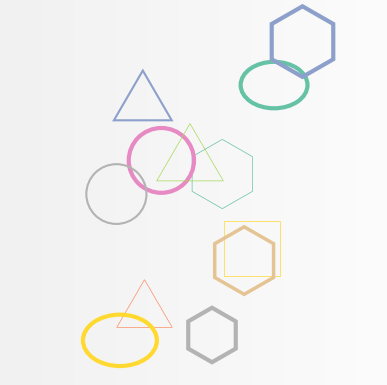[{"shape": "oval", "thickness": 3, "radius": 0.43, "center": [0.707, 0.779]}, {"shape": "hexagon", "thickness": 0.5, "radius": 0.45, "center": [0.574, 0.548]}, {"shape": "triangle", "thickness": 0.5, "radius": 0.41, "center": [0.373, 0.191]}, {"shape": "hexagon", "thickness": 3, "radius": 0.46, "center": [0.781, 0.892]}, {"shape": "triangle", "thickness": 1.5, "radius": 0.43, "center": [0.369, 0.731]}, {"shape": "circle", "thickness": 3, "radius": 0.42, "center": [0.416, 0.583]}, {"shape": "triangle", "thickness": 0.5, "radius": 0.5, "center": [0.49, 0.58]}, {"shape": "square", "thickness": 0.5, "radius": 0.36, "center": [0.651, 0.355]}, {"shape": "oval", "thickness": 3, "radius": 0.48, "center": [0.309, 0.116]}, {"shape": "hexagon", "thickness": 2.5, "radius": 0.44, "center": [0.63, 0.323]}, {"shape": "hexagon", "thickness": 3, "radius": 0.35, "center": [0.547, 0.13]}, {"shape": "circle", "thickness": 1.5, "radius": 0.39, "center": [0.3, 0.496]}]